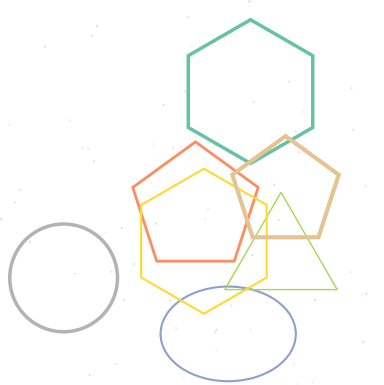[{"shape": "hexagon", "thickness": 2.5, "radius": 0.93, "center": [0.651, 0.762]}, {"shape": "pentagon", "thickness": 2, "radius": 0.86, "center": [0.508, 0.46]}, {"shape": "oval", "thickness": 1.5, "radius": 0.88, "center": [0.593, 0.133]}, {"shape": "triangle", "thickness": 1, "radius": 0.84, "center": [0.73, 0.332]}, {"shape": "hexagon", "thickness": 1.5, "radius": 0.94, "center": [0.53, 0.373]}, {"shape": "pentagon", "thickness": 3, "radius": 0.73, "center": [0.742, 0.501]}, {"shape": "circle", "thickness": 2.5, "radius": 0.7, "center": [0.165, 0.278]}]